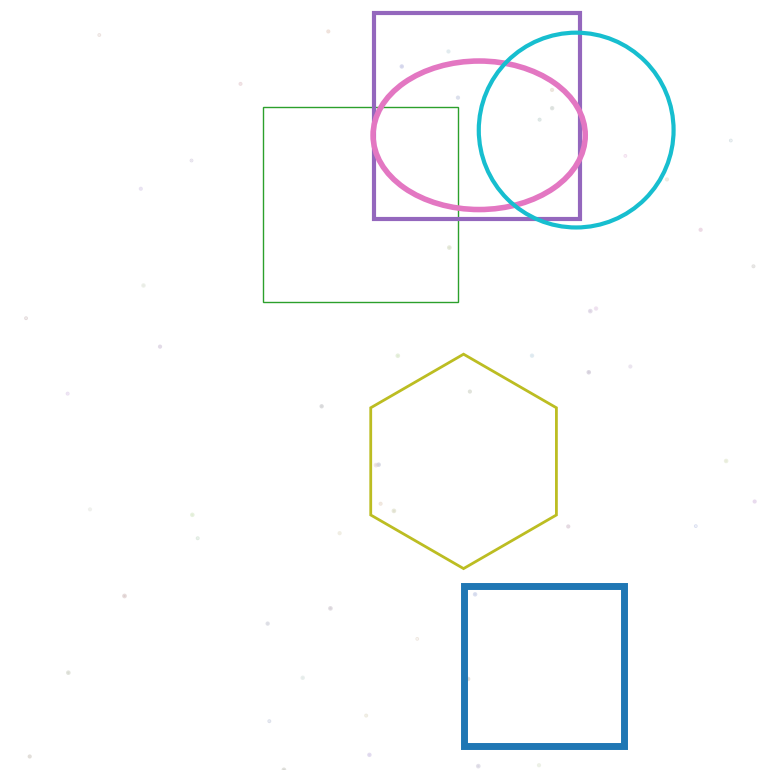[{"shape": "square", "thickness": 2.5, "radius": 0.52, "center": [0.706, 0.135]}, {"shape": "square", "thickness": 0.5, "radius": 0.63, "center": [0.469, 0.735]}, {"shape": "square", "thickness": 1.5, "radius": 0.67, "center": [0.62, 0.85]}, {"shape": "oval", "thickness": 2, "radius": 0.69, "center": [0.622, 0.824]}, {"shape": "hexagon", "thickness": 1, "radius": 0.7, "center": [0.602, 0.401]}, {"shape": "circle", "thickness": 1.5, "radius": 0.63, "center": [0.748, 0.831]}]